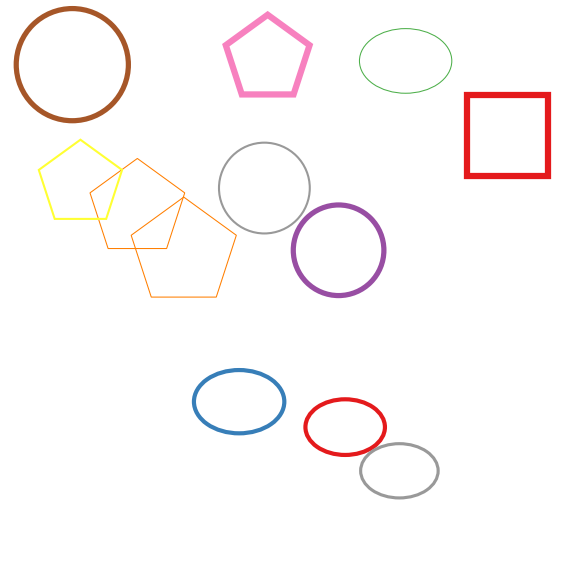[{"shape": "square", "thickness": 3, "radius": 0.35, "center": [0.879, 0.764]}, {"shape": "oval", "thickness": 2, "radius": 0.34, "center": [0.598, 0.26]}, {"shape": "oval", "thickness": 2, "radius": 0.39, "center": [0.414, 0.304]}, {"shape": "oval", "thickness": 0.5, "radius": 0.4, "center": [0.702, 0.894]}, {"shape": "circle", "thickness": 2.5, "radius": 0.39, "center": [0.586, 0.566]}, {"shape": "pentagon", "thickness": 0.5, "radius": 0.48, "center": [0.318, 0.562]}, {"shape": "pentagon", "thickness": 0.5, "radius": 0.43, "center": [0.238, 0.639]}, {"shape": "pentagon", "thickness": 1, "radius": 0.38, "center": [0.139, 0.681]}, {"shape": "circle", "thickness": 2.5, "radius": 0.49, "center": [0.125, 0.887]}, {"shape": "pentagon", "thickness": 3, "radius": 0.38, "center": [0.464, 0.897]}, {"shape": "circle", "thickness": 1, "radius": 0.39, "center": [0.458, 0.673]}, {"shape": "oval", "thickness": 1.5, "radius": 0.34, "center": [0.692, 0.184]}]